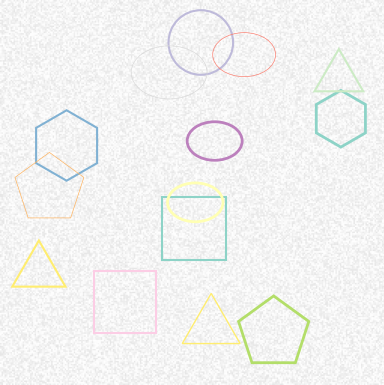[{"shape": "square", "thickness": 1.5, "radius": 0.41, "center": [0.504, 0.406]}, {"shape": "hexagon", "thickness": 2, "radius": 0.37, "center": [0.885, 0.692]}, {"shape": "oval", "thickness": 2, "radius": 0.36, "center": [0.507, 0.474]}, {"shape": "circle", "thickness": 1.5, "radius": 0.42, "center": [0.522, 0.89]}, {"shape": "oval", "thickness": 0.5, "radius": 0.41, "center": [0.634, 0.858]}, {"shape": "hexagon", "thickness": 1.5, "radius": 0.46, "center": [0.173, 0.622]}, {"shape": "pentagon", "thickness": 0.5, "radius": 0.47, "center": [0.128, 0.51]}, {"shape": "pentagon", "thickness": 2, "radius": 0.48, "center": [0.711, 0.135]}, {"shape": "square", "thickness": 1.5, "radius": 0.4, "center": [0.324, 0.216]}, {"shape": "oval", "thickness": 0.5, "radius": 0.49, "center": [0.439, 0.812]}, {"shape": "oval", "thickness": 2, "radius": 0.36, "center": [0.558, 0.634]}, {"shape": "triangle", "thickness": 1.5, "radius": 0.37, "center": [0.88, 0.799]}, {"shape": "triangle", "thickness": 1, "radius": 0.43, "center": [0.549, 0.151]}, {"shape": "triangle", "thickness": 1.5, "radius": 0.4, "center": [0.101, 0.295]}]